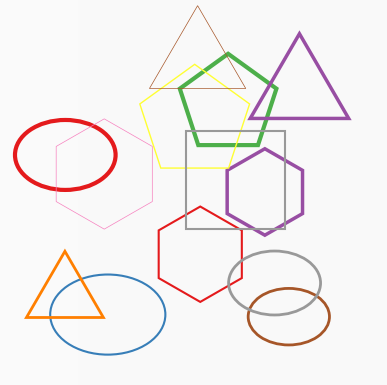[{"shape": "hexagon", "thickness": 1.5, "radius": 0.62, "center": [0.517, 0.34]}, {"shape": "oval", "thickness": 3, "radius": 0.65, "center": [0.168, 0.598]}, {"shape": "oval", "thickness": 1.5, "radius": 0.74, "center": [0.278, 0.183]}, {"shape": "pentagon", "thickness": 3, "radius": 0.66, "center": [0.589, 0.729]}, {"shape": "hexagon", "thickness": 2.5, "radius": 0.56, "center": [0.683, 0.501]}, {"shape": "triangle", "thickness": 2.5, "radius": 0.73, "center": [0.773, 0.766]}, {"shape": "triangle", "thickness": 2, "radius": 0.57, "center": [0.168, 0.233]}, {"shape": "pentagon", "thickness": 1, "radius": 0.74, "center": [0.502, 0.684]}, {"shape": "oval", "thickness": 2, "radius": 0.52, "center": [0.745, 0.177]}, {"shape": "triangle", "thickness": 0.5, "radius": 0.72, "center": [0.51, 0.842]}, {"shape": "hexagon", "thickness": 0.5, "radius": 0.72, "center": [0.269, 0.548]}, {"shape": "square", "thickness": 1.5, "radius": 0.64, "center": [0.608, 0.534]}, {"shape": "oval", "thickness": 2, "radius": 0.59, "center": [0.709, 0.265]}]